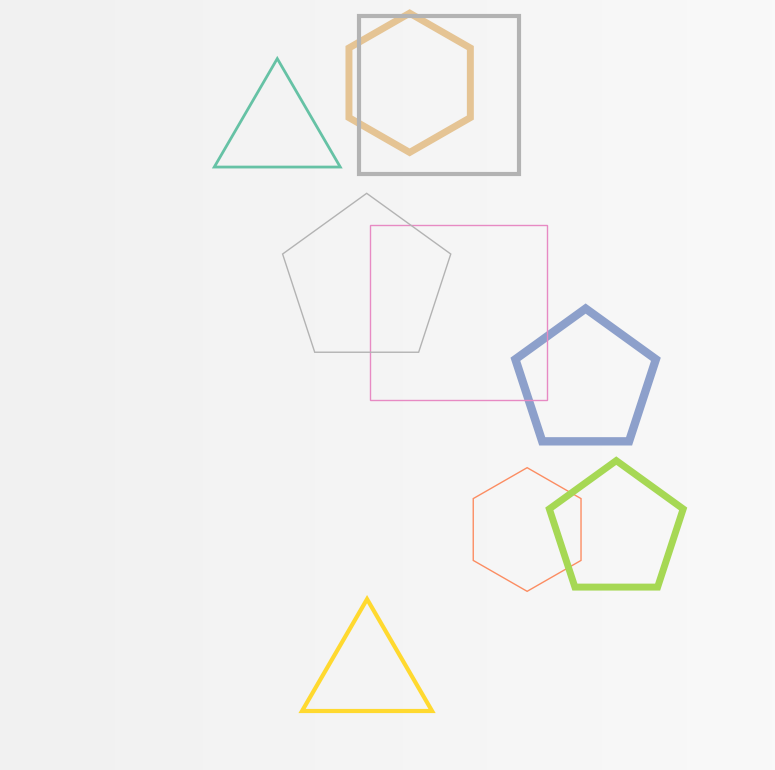[{"shape": "triangle", "thickness": 1, "radius": 0.47, "center": [0.358, 0.83]}, {"shape": "hexagon", "thickness": 0.5, "radius": 0.4, "center": [0.68, 0.312]}, {"shape": "pentagon", "thickness": 3, "radius": 0.48, "center": [0.756, 0.504]}, {"shape": "square", "thickness": 0.5, "radius": 0.57, "center": [0.591, 0.594]}, {"shape": "pentagon", "thickness": 2.5, "radius": 0.45, "center": [0.795, 0.311]}, {"shape": "triangle", "thickness": 1.5, "radius": 0.48, "center": [0.474, 0.125]}, {"shape": "hexagon", "thickness": 2.5, "radius": 0.45, "center": [0.529, 0.892]}, {"shape": "square", "thickness": 1.5, "radius": 0.52, "center": [0.567, 0.876]}, {"shape": "pentagon", "thickness": 0.5, "radius": 0.57, "center": [0.473, 0.635]}]